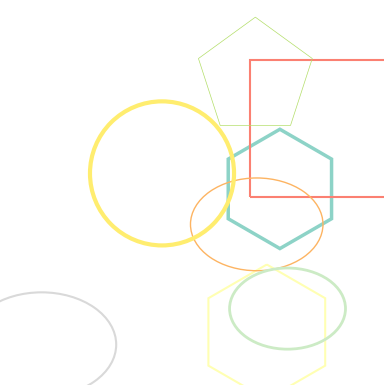[{"shape": "hexagon", "thickness": 2.5, "radius": 0.77, "center": [0.727, 0.509]}, {"shape": "hexagon", "thickness": 1.5, "radius": 0.88, "center": [0.693, 0.138]}, {"shape": "square", "thickness": 1.5, "radius": 0.89, "center": [0.826, 0.666]}, {"shape": "oval", "thickness": 1, "radius": 0.86, "center": [0.667, 0.417]}, {"shape": "pentagon", "thickness": 0.5, "radius": 0.78, "center": [0.663, 0.8]}, {"shape": "oval", "thickness": 1.5, "radius": 0.97, "center": [0.108, 0.105]}, {"shape": "oval", "thickness": 2, "radius": 0.75, "center": [0.747, 0.198]}, {"shape": "circle", "thickness": 3, "radius": 0.94, "center": [0.421, 0.55]}]